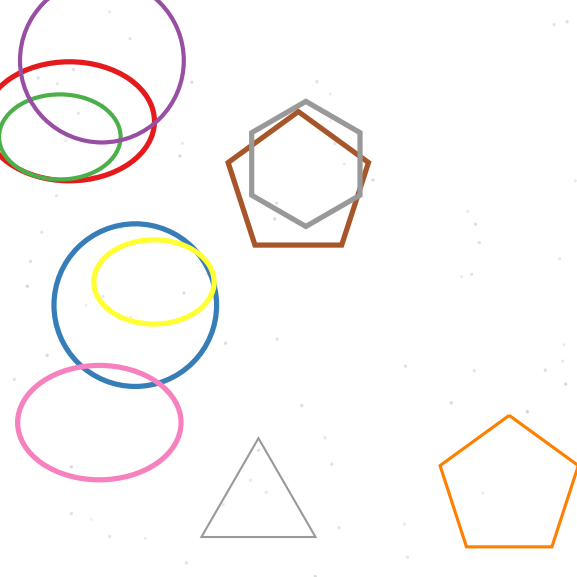[{"shape": "oval", "thickness": 2.5, "radius": 0.74, "center": [0.12, 0.789]}, {"shape": "circle", "thickness": 2.5, "radius": 0.7, "center": [0.234, 0.471]}, {"shape": "oval", "thickness": 2, "radius": 0.53, "center": [0.104, 0.762]}, {"shape": "circle", "thickness": 2, "radius": 0.71, "center": [0.176, 0.894]}, {"shape": "pentagon", "thickness": 1.5, "radius": 0.63, "center": [0.882, 0.154]}, {"shape": "oval", "thickness": 2.5, "radius": 0.52, "center": [0.267, 0.511]}, {"shape": "pentagon", "thickness": 2.5, "radius": 0.64, "center": [0.517, 0.678]}, {"shape": "oval", "thickness": 2.5, "radius": 0.71, "center": [0.172, 0.267]}, {"shape": "triangle", "thickness": 1, "radius": 0.57, "center": [0.448, 0.126]}, {"shape": "hexagon", "thickness": 2.5, "radius": 0.54, "center": [0.53, 0.715]}]